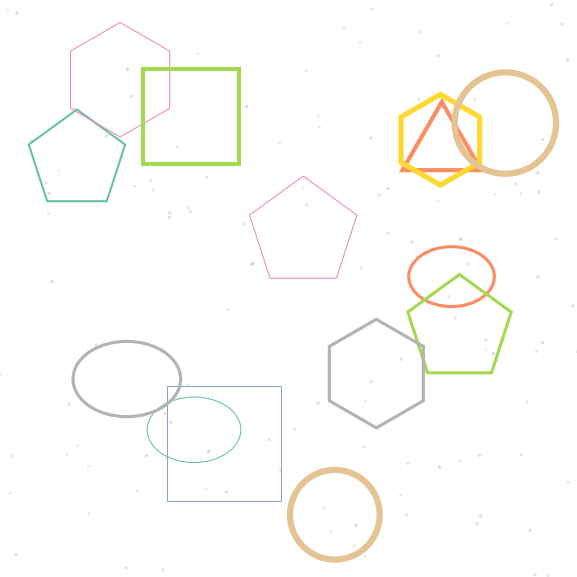[{"shape": "pentagon", "thickness": 1, "radius": 0.44, "center": [0.133, 0.722]}, {"shape": "oval", "thickness": 0.5, "radius": 0.41, "center": [0.336, 0.255]}, {"shape": "triangle", "thickness": 2, "radius": 0.39, "center": [0.765, 0.744]}, {"shape": "oval", "thickness": 1.5, "radius": 0.37, "center": [0.782, 0.52]}, {"shape": "square", "thickness": 0.5, "radius": 0.5, "center": [0.387, 0.231]}, {"shape": "pentagon", "thickness": 0.5, "radius": 0.49, "center": [0.525, 0.596]}, {"shape": "hexagon", "thickness": 0.5, "radius": 0.5, "center": [0.208, 0.861]}, {"shape": "square", "thickness": 2, "radius": 0.41, "center": [0.33, 0.797]}, {"shape": "pentagon", "thickness": 1.5, "radius": 0.47, "center": [0.796, 0.43]}, {"shape": "hexagon", "thickness": 2.5, "radius": 0.39, "center": [0.763, 0.757]}, {"shape": "circle", "thickness": 3, "radius": 0.44, "center": [0.875, 0.786]}, {"shape": "circle", "thickness": 3, "radius": 0.39, "center": [0.58, 0.108]}, {"shape": "hexagon", "thickness": 1.5, "radius": 0.47, "center": [0.652, 0.352]}, {"shape": "oval", "thickness": 1.5, "radius": 0.47, "center": [0.22, 0.343]}]